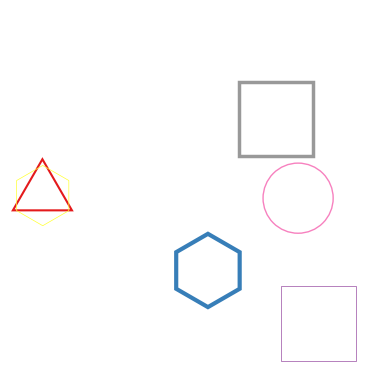[{"shape": "triangle", "thickness": 1.5, "radius": 0.44, "center": [0.11, 0.498]}, {"shape": "hexagon", "thickness": 3, "radius": 0.48, "center": [0.54, 0.297]}, {"shape": "square", "thickness": 0.5, "radius": 0.49, "center": [0.826, 0.159]}, {"shape": "hexagon", "thickness": 0.5, "radius": 0.39, "center": [0.111, 0.492]}, {"shape": "circle", "thickness": 1, "radius": 0.46, "center": [0.774, 0.485]}, {"shape": "square", "thickness": 2.5, "radius": 0.48, "center": [0.716, 0.69]}]